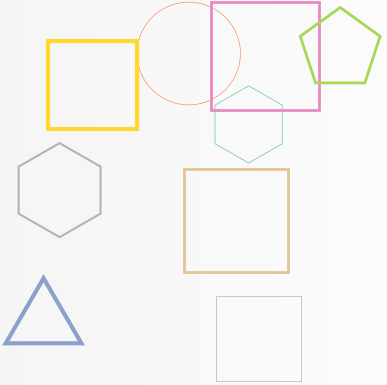[{"shape": "hexagon", "thickness": 0.5, "radius": 0.5, "center": [0.642, 0.677]}, {"shape": "circle", "thickness": 0.5, "radius": 0.67, "center": [0.487, 0.861]}, {"shape": "triangle", "thickness": 3, "radius": 0.56, "center": [0.112, 0.165]}, {"shape": "square", "thickness": 2, "radius": 0.7, "center": [0.683, 0.854]}, {"shape": "pentagon", "thickness": 2, "radius": 0.54, "center": [0.878, 0.872]}, {"shape": "square", "thickness": 3, "radius": 0.57, "center": [0.239, 0.779]}, {"shape": "square", "thickness": 2, "radius": 0.67, "center": [0.609, 0.427]}, {"shape": "hexagon", "thickness": 1.5, "radius": 0.61, "center": [0.154, 0.506]}, {"shape": "square", "thickness": 0.5, "radius": 0.55, "center": [0.667, 0.121]}]